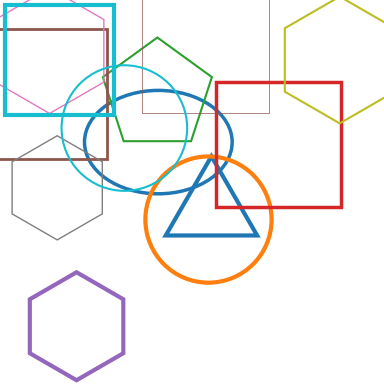[{"shape": "oval", "thickness": 2.5, "radius": 0.96, "center": [0.411, 0.631]}, {"shape": "triangle", "thickness": 3, "radius": 0.69, "center": [0.549, 0.457]}, {"shape": "circle", "thickness": 3, "radius": 0.82, "center": [0.541, 0.43]}, {"shape": "pentagon", "thickness": 1.5, "radius": 0.74, "center": [0.409, 0.754]}, {"shape": "square", "thickness": 2.5, "radius": 0.81, "center": [0.724, 0.624]}, {"shape": "hexagon", "thickness": 3, "radius": 0.7, "center": [0.199, 0.153]}, {"shape": "square", "thickness": 2, "radius": 0.84, "center": [0.11, 0.755]}, {"shape": "square", "thickness": 0.5, "radius": 0.82, "center": [0.535, 0.87]}, {"shape": "hexagon", "thickness": 1, "radius": 0.81, "center": [0.129, 0.868]}, {"shape": "hexagon", "thickness": 1, "radius": 0.68, "center": [0.149, 0.512]}, {"shape": "hexagon", "thickness": 1.5, "radius": 0.82, "center": [0.882, 0.844]}, {"shape": "square", "thickness": 3, "radius": 0.71, "center": [0.155, 0.845]}, {"shape": "circle", "thickness": 1.5, "radius": 0.82, "center": [0.323, 0.667]}]